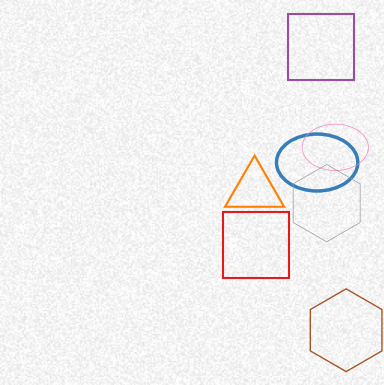[{"shape": "square", "thickness": 1.5, "radius": 0.43, "center": [0.666, 0.363]}, {"shape": "oval", "thickness": 2.5, "radius": 0.53, "center": [0.824, 0.578]}, {"shape": "square", "thickness": 1.5, "radius": 0.43, "center": [0.834, 0.878]}, {"shape": "triangle", "thickness": 1.5, "radius": 0.44, "center": [0.661, 0.507]}, {"shape": "hexagon", "thickness": 1, "radius": 0.54, "center": [0.899, 0.142]}, {"shape": "oval", "thickness": 0.5, "radius": 0.43, "center": [0.871, 0.617]}, {"shape": "hexagon", "thickness": 0.5, "radius": 0.5, "center": [0.848, 0.472]}]